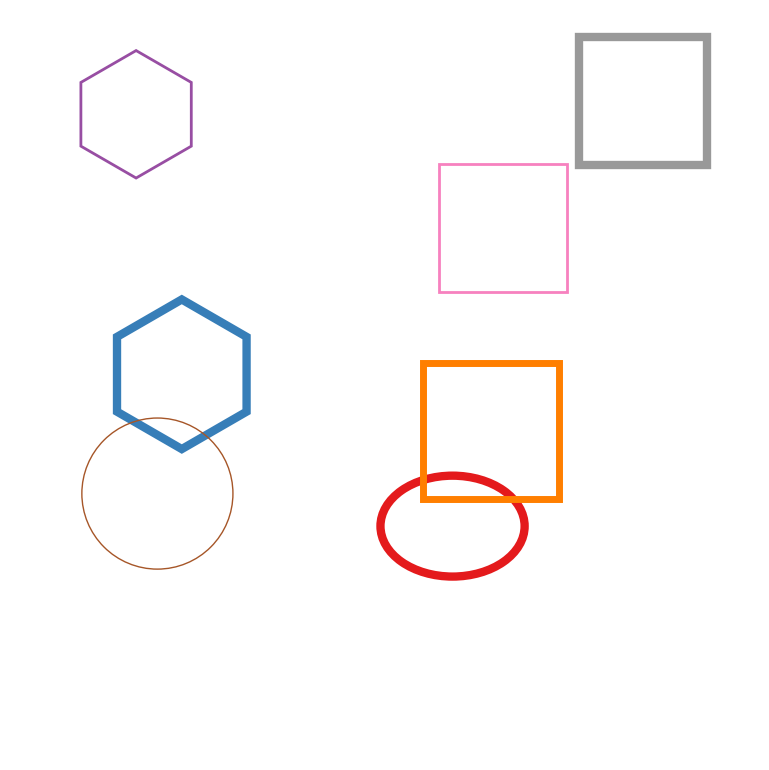[{"shape": "oval", "thickness": 3, "radius": 0.47, "center": [0.588, 0.317]}, {"shape": "hexagon", "thickness": 3, "radius": 0.49, "center": [0.236, 0.514]}, {"shape": "hexagon", "thickness": 1, "radius": 0.41, "center": [0.177, 0.852]}, {"shape": "square", "thickness": 2.5, "radius": 0.44, "center": [0.638, 0.441]}, {"shape": "circle", "thickness": 0.5, "radius": 0.49, "center": [0.204, 0.359]}, {"shape": "square", "thickness": 1, "radius": 0.42, "center": [0.653, 0.704]}, {"shape": "square", "thickness": 3, "radius": 0.42, "center": [0.835, 0.869]}]